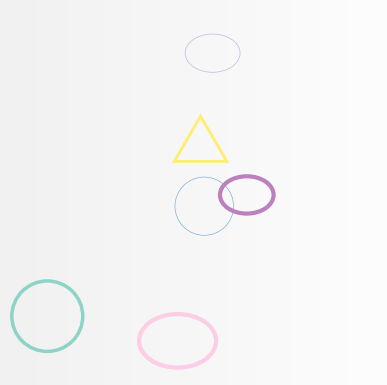[{"shape": "circle", "thickness": 2.5, "radius": 0.46, "center": [0.122, 0.179]}, {"shape": "oval", "thickness": 0.5, "radius": 0.35, "center": [0.549, 0.862]}, {"shape": "circle", "thickness": 0.5, "radius": 0.38, "center": [0.527, 0.464]}, {"shape": "oval", "thickness": 3, "radius": 0.5, "center": [0.458, 0.115]}, {"shape": "oval", "thickness": 3, "radius": 0.35, "center": [0.637, 0.494]}, {"shape": "triangle", "thickness": 2, "radius": 0.39, "center": [0.518, 0.62]}]